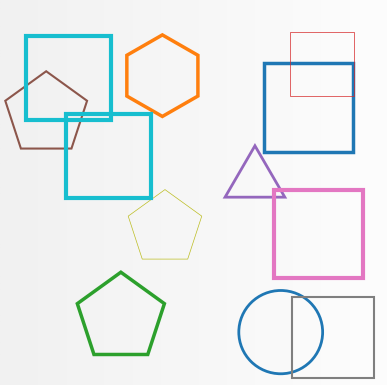[{"shape": "square", "thickness": 2.5, "radius": 0.58, "center": [0.796, 0.72]}, {"shape": "circle", "thickness": 2, "radius": 0.54, "center": [0.724, 0.137]}, {"shape": "hexagon", "thickness": 2.5, "radius": 0.53, "center": [0.419, 0.803]}, {"shape": "pentagon", "thickness": 2.5, "radius": 0.59, "center": [0.312, 0.175]}, {"shape": "square", "thickness": 0.5, "radius": 0.41, "center": [0.831, 0.834]}, {"shape": "triangle", "thickness": 2, "radius": 0.45, "center": [0.658, 0.532]}, {"shape": "pentagon", "thickness": 1.5, "radius": 0.55, "center": [0.119, 0.704]}, {"shape": "square", "thickness": 3, "radius": 0.57, "center": [0.822, 0.393]}, {"shape": "square", "thickness": 1.5, "radius": 0.53, "center": [0.859, 0.124]}, {"shape": "pentagon", "thickness": 0.5, "radius": 0.5, "center": [0.426, 0.408]}, {"shape": "square", "thickness": 3, "radius": 0.55, "center": [0.279, 0.595]}, {"shape": "square", "thickness": 3, "radius": 0.55, "center": [0.177, 0.796]}]